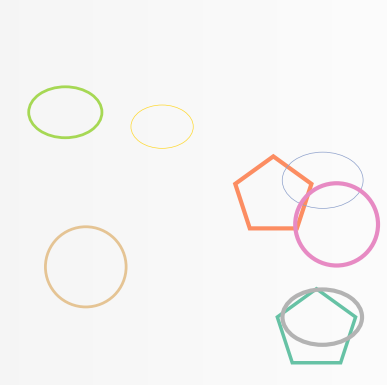[{"shape": "pentagon", "thickness": 2.5, "radius": 0.53, "center": [0.817, 0.144]}, {"shape": "pentagon", "thickness": 3, "radius": 0.52, "center": [0.705, 0.49]}, {"shape": "oval", "thickness": 0.5, "radius": 0.52, "center": [0.833, 0.532]}, {"shape": "circle", "thickness": 3, "radius": 0.53, "center": [0.869, 0.417]}, {"shape": "oval", "thickness": 2, "radius": 0.47, "center": [0.169, 0.708]}, {"shape": "oval", "thickness": 0.5, "radius": 0.4, "center": [0.418, 0.671]}, {"shape": "circle", "thickness": 2, "radius": 0.52, "center": [0.221, 0.307]}, {"shape": "oval", "thickness": 3, "radius": 0.51, "center": [0.832, 0.176]}]